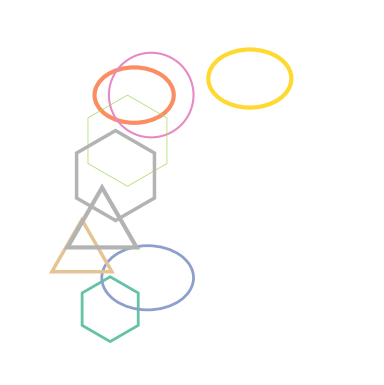[{"shape": "hexagon", "thickness": 2, "radius": 0.42, "center": [0.286, 0.197]}, {"shape": "oval", "thickness": 3, "radius": 0.51, "center": [0.348, 0.753]}, {"shape": "oval", "thickness": 2, "radius": 0.6, "center": [0.384, 0.278]}, {"shape": "circle", "thickness": 1.5, "radius": 0.55, "center": [0.393, 0.753]}, {"shape": "hexagon", "thickness": 0.5, "radius": 0.59, "center": [0.331, 0.635]}, {"shape": "oval", "thickness": 3, "radius": 0.54, "center": [0.649, 0.796]}, {"shape": "triangle", "thickness": 2.5, "radius": 0.45, "center": [0.213, 0.339]}, {"shape": "hexagon", "thickness": 2.5, "radius": 0.58, "center": [0.3, 0.544]}, {"shape": "triangle", "thickness": 3, "radius": 0.52, "center": [0.265, 0.409]}]